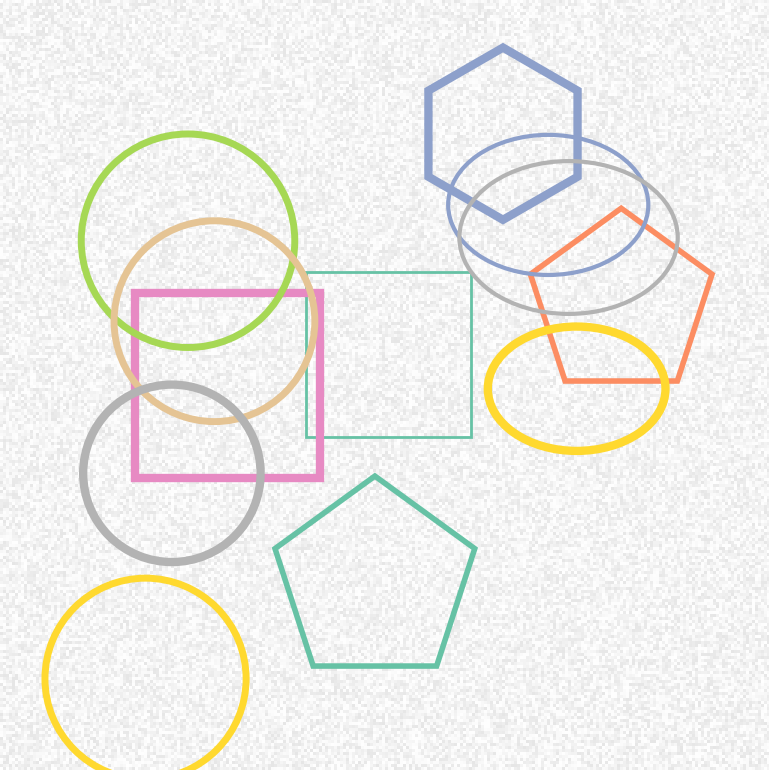[{"shape": "square", "thickness": 1, "radius": 0.53, "center": [0.504, 0.54]}, {"shape": "pentagon", "thickness": 2, "radius": 0.68, "center": [0.487, 0.245]}, {"shape": "pentagon", "thickness": 2, "radius": 0.62, "center": [0.807, 0.606]}, {"shape": "oval", "thickness": 1.5, "radius": 0.65, "center": [0.712, 0.734]}, {"shape": "hexagon", "thickness": 3, "radius": 0.56, "center": [0.653, 0.826]}, {"shape": "square", "thickness": 3, "radius": 0.6, "center": [0.296, 0.499]}, {"shape": "circle", "thickness": 2.5, "radius": 0.69, "center": [0.244, 0.687]}, {"shape": "circle", "thickness": 2.5, "radius": 0.65, "center": [0.189, 0.119]}, {"shape": "oval", "thickness": 3, "radius": 0.58, "center": [0.749, 0.495]}, {"shape": "circle", "thickness": 2.5, "radius": 0.65, "center": [0.278, 0.583]}, {"shape": "circle", "thickness": 3, "radius": 0.58, "center": [0.223, 0.385]}, {"shape": "oval", "thickness": 1.5, "radius": 0.71, "center": [0.738, 0.692]}]